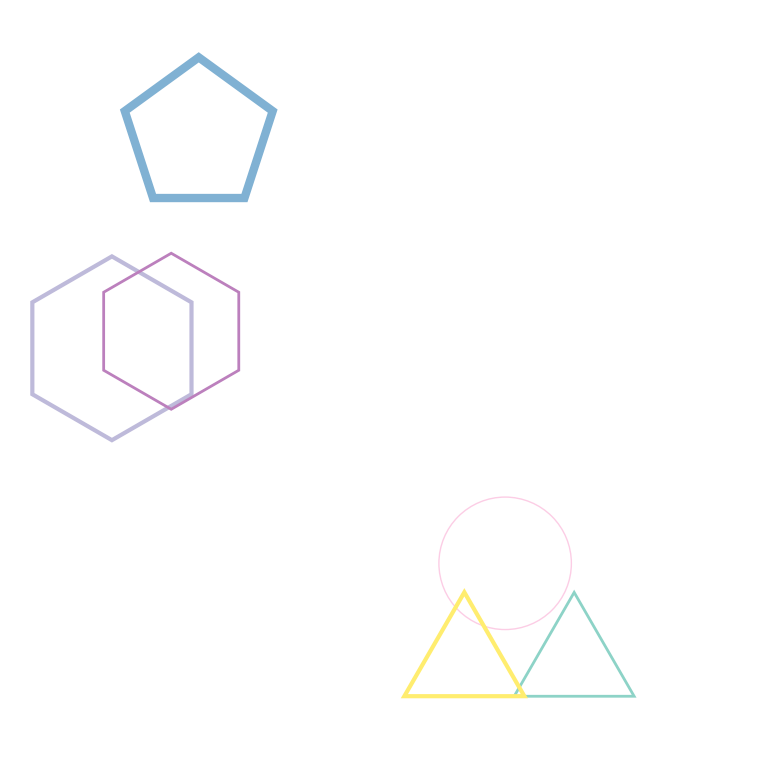[{"shape": "triangle", "thickness": 1, "radius": 0.45, "center": [0.746, 0.141]}, {"shape": "hexagon", "thickness": 1.5, "radius": 0.6, "center": [0.145, 0.548]}, {"shape": "pentagon", "thickness": 3, "radius": 0.5, "center": [0.258, 0.825]}, {"shape": "circle", "thickness": 0.5, "radius": 0.43, "center": [0.656, 0.268]}, {"shape": "hexagon", "thickness": 1, "radius": 0.51, "center": [0.222, 0.57]}, {"shape": "triangle", "thickness": 1.5, "radius": 0.45, "center": [0.603, 0.141]}]